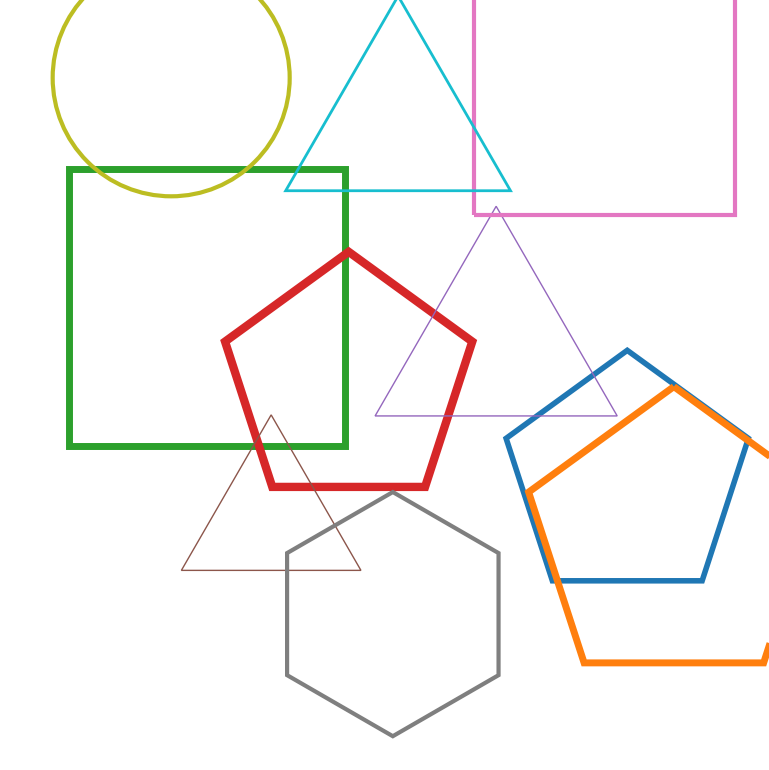[{"shape": "pentagon", "thickness": 2, "radius": 0.83, "center": [0.815, 0.38]}, {"shape": "pentagon", "thickness": 2.5, "radius": 0.99, "center": [0.875, 0.3]}, {"shape": "square", "thickness": 2.5, "radius": 0.9, "center": [0.269, 0.601]}, {"shape": "pentagon", "thickness": 3, "radius": 0.84, "center": [0.453, 0.504]}, {"shape": "triangle", "thickness": 0.5, "radius": 0.91, "center": [0.644, 0.551]}, {"shape": "triangle", "thickness": 0.5, "radius": 0.67, "center": [0.352, 0.327]}, {"shape": "square", "thickness": 1.5, "radius": 0.85, "center": [0.786, 0.89]}, {"shape": "hexagon", "thickness": 1.5, "radius": 0.79, "center": [0.51, 0.202]}, {"shape": "circle", "thickness": 1.5, "radius": 0.77, "center": [0.222, 0.899]}, {"shape": "triangle", "thickness": 1, "radius": 0.84, "center": [0.517, 0.837]}]